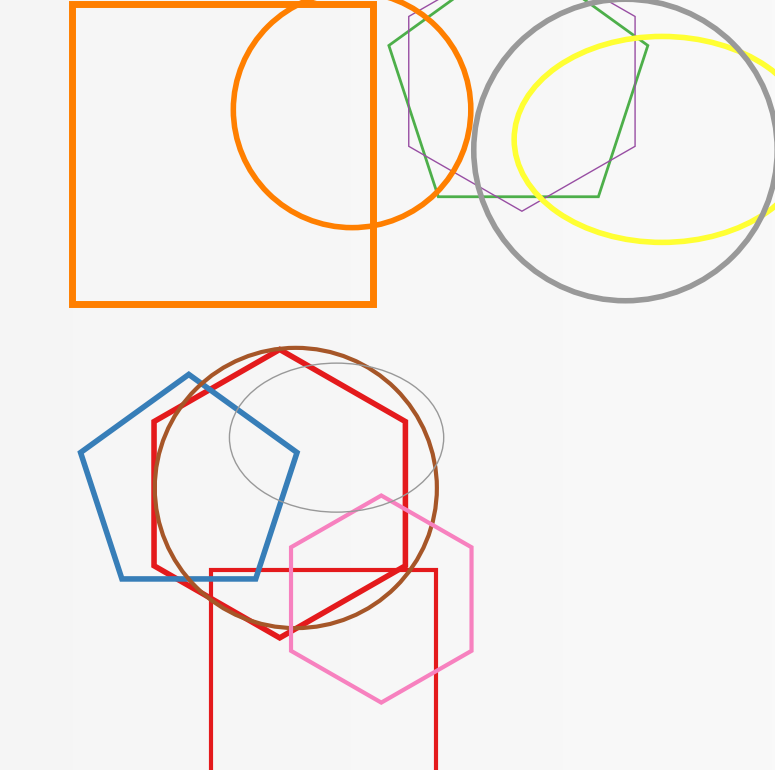[{"shape": "square", "thickness": 1.5, "radius": 0.73, "center": [0.417, 0.114]}, {"shape": "hexagon", "thickness": 2, "radius": 0.94, "center": [0.361, 0.359]}, {"shape": "pentagon", "thickness": 2, "radius": 0.73, "center": [0.244, 0.367]}, {"shape": "pentagon", "thickness": 1, "radius": 0.88, "center": [0.669, 0.887]}, {"shape": "hexagon", "thickness": 0.5, "radius": 0.84, "center": [0.673, 0.894]}, {"shape": "square", "thickness": 2.5, "radius": 0.97, "center": [0.287, 0.8]}, {"shape": "circle", "thickness": 2, "radius": 0.77, "center": [0.454, 0.858]}, {"shape": "oval", "thickness": 2, "radius": 0.96, "center": [0.854, 0.819]}, {"shape": "circle", "thickness": 1.5, "radius": 0.91, "center": [0.382, 0.366]}, {"shape": "hexagon", "thickness": 1.5, "radius": 0.67, "center": [0.492, 0.222]}, {"shape": "circle", "thickness": 2, "radius": 0.98, "center": [0.807, 0.805]}, {"shape": "oval", "thickness": 0.5, "radius": 0.69, "center": [0.434, 0.432]}]